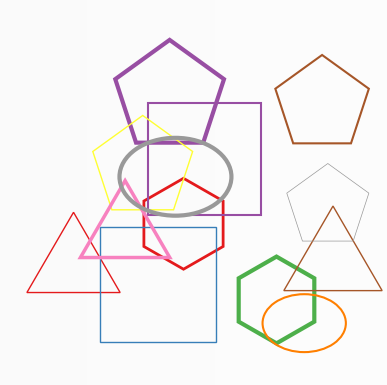[{"shape": "triangle", "thickness": 1, "radius": 0.69, "center": [0.19, 0.31]}, {"shape": "hexagon", "thickness": 2, "radius": 0.59, "center": [0.474, 0.419]}, {"shape": "square", "thickness": 1, "radius": 0.75, "center": [0.409, 0.26]}, {"shape": "hexagon", "thickness": 3, "radius": 0.56, "center": [0.714, 0.221]}, {"shape": "square", "thickness": 1.5, "radius": 0.73, "center": [0.528, 0.586]}, {"shape": "pentagon", "thickness": 3, "radius": 0.74, "center": [0.438, 0.749]}, {"shape": "oval", "thickness": 1.5, "radius": 0.54, "center": [0.785, 0.161]}, {"shape": "pentagon", "thickness": 1, "radius": 0.68, "center": [0.368, 0.565]}, {"shape": "triangle", "thickness": 1, "radius": 0.73, "center": [0.859, 0.318]}, {"shape": "pentagon", "thickness": 1.5, "radius": 0.63, "center": [0.831, 0.73]}, {"shape": "triangle", "thickness": 2.5, "radius": 0.67, "center": [0.323, 0.398]}, {"shape": "pentagon", "thickness": 0.5, "radius": 0.56, "center": [0.846, 0.464]}, {"shape": "oval", "thickness": 3, "radius": 0.72, "center": [0.453, 0.541]}]